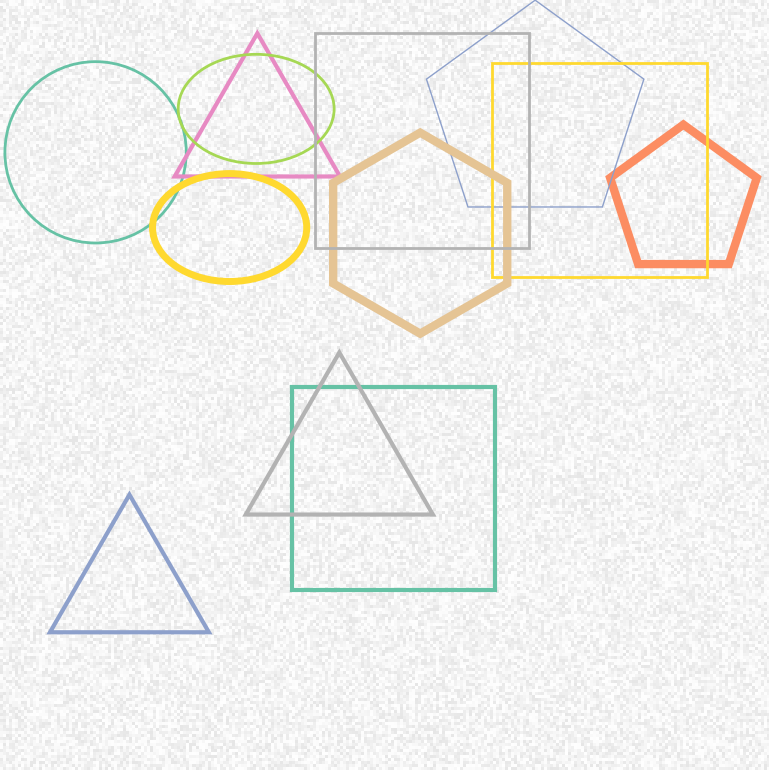[{"shape": "circle", "thickness": 1, "radius": 0.59, "center": [0.124, 0.802]}, {"shape": "square", "thickness": 1.5, "radius": 0.66, "center": [0.511, 0.366]}, {"shape": "pentagon", "thickness": 3, "radius": 0.5, "center": [0.888, 0.738]}, {"shape": "triangle", "thickness": 1.5, "radius": 0.6, "center": [0.168, 0.238]}, {"shape": "pentagon", "thickness": 0.5, "radius": 0.74, "center": [0.695, 0.851]}, {"shape": "triangle", "thickness": 1.5, "radius": 0.62, "center": [0.334, 0.833]}, {"shape": "oval", "thickness": 1, "radius": 0.51, "center": [0.333, 0.859]}, {"shape": "square", "thickness": 1, "radius": 0.7, "center": [0.778, 0.779]}, {"shape": "oval", "thickness": 2.5, "radius": 0.5, "center": [0.298, 0.704]}, {"shape": "hexagon", "thickness": 3, "radius": 0.65, "center": [0.546, 0.697]}, {"shape": "triangle", "thickness": 1.5, "radius": 0.7, "center": [0.441, 0.402]}, {"shape": "square", "thickness": 1, "radius": 0.7, "center": [0.548, 0.818]}]